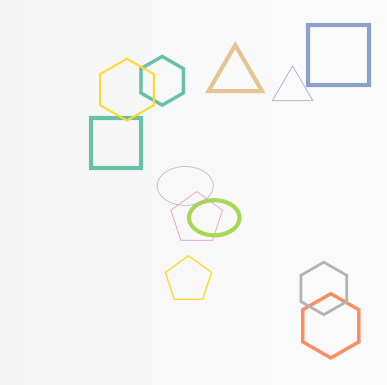[{"shape": "square", "thickness": 3, "radius": 0.32, "center": [0.3, 0.629]}, {"shape": "hexagon", "thickness": 2.5, "radius": 0.32, "center": [0.419, 0.79]}, {"shape": "hexagon", "thickness": 2.5, "radius": 0.42, "center": [0.854, 0.154]}, {"shape": "square", "thickness": 3, "radius": 0.39, "center": [0.872, 0.857]}, {"shape": "triangle", "thickness": 0.5, "radius": 0.3, "center": [0.755, 0.768]}, {"shape": "pentagon", "thickness": 0.5, "radius": 0.35, "center": [0.508, 0.433]}, {"shape": "oval", "thickness": 3, "radius": 0.33, "center": [0.553, 0.434]}, {"shape": "pentagon", "thickness": 1, "radius": 0.31, "center": [0.486, 0.273]}, {"shape": "hexagon", "thickness": 1.5, "radius": 0.4, "center": [0.328, 0.767]}, {"shape": "triangle", "thickness": 3, "radius": 0.4, "center": [0.607, 0.803]}, {"shape": "hexagon", "thickness": 2, "radius": 0.34, "center": [0.836, 0.251]}, {"shape": "oval", "thickness": 0.5, "radius": 0.36, "center": [0.478, 0.517]}]